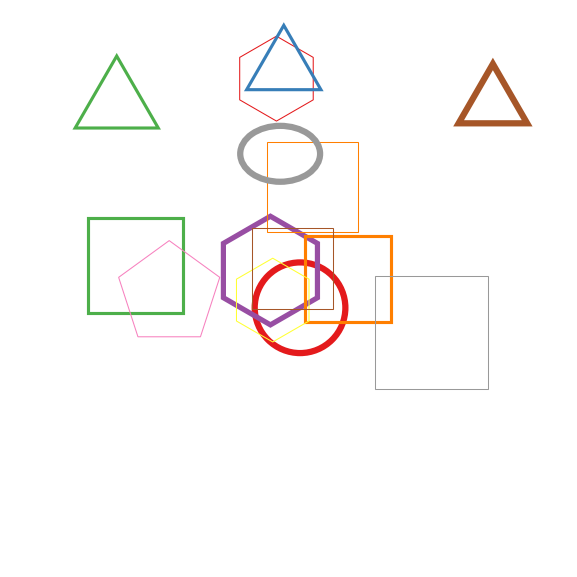[{"shape": "hexagon", "thickness": 0.5, "radius": 0.37, "center": [0.479, 0.863]}, {"shape": "circle", "thickness": 3, "radius": 0.39, "center": [0.52, 0.466]}, {"shape": "triangle", "thickness": 1.5, "radius": 0.37, "center": [0.491, 0.881]}, {"shape": "triangle", "thickness": 1.5, "radius": 0.42, "center": [0.202, 0.819]}, {"shape": "square", "thickness": 1.5, "radius": 0.41, "center": [0.234, 0.54]}, {"shape": "hexagon", "thickness": 2.5, "radius": 0.47, "center": [0.468, 0.531]}, {"shape": "square", "thickness": 1.5, "radius": 0.37, "center": [0.602, 0.517]}, {"shape": "square", "thickness": 0.5, "radius": 0.39, "center": [0.541, 0.675]}, {"shape": "hexagon", "thickness": 0.5, "radius": 0.36, "center": [0.472, 0.48]}, {"shape": "triangle", "thickness": 3, "radius": 0.34, "center": [0.853, 0.82]}, {"shape": "square", "thickness": 0.5, "radius": 0.35, "center": [0.507, 0.534]}, {"shape": "pentagon", "thickness": 0.5, "radius": 0.46, "center": [0.293, 0.49]}, {"shape": "oval", "thickness": 3, "radius": 0.35, "center": [0.485, 0.733]}, {"shape": "square", "thickness": 0.5, "radius": 0.49, "center": [0.748, 0.423]}]